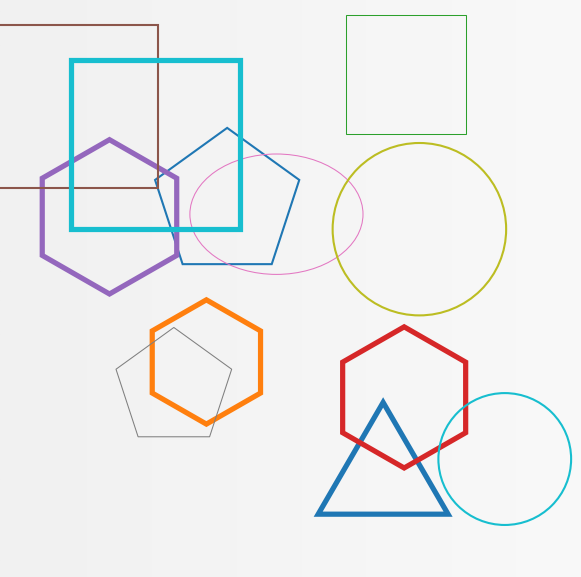[{"shape": "triangle", "thickness": 2.5, "radius": 0.65, "center": [0.659, 0.173]}, {"shape": "pentagon", "thickness": 1, "radius": 0.65, "center": [0.391, 0.647]}, {"shape": "hexagon", "thickness": 2.5, "radius": 0.54, "center": [0.355, 0.372]}, {"shape": "square", "thickness": 0.5, "radius": 0.52, "center": [0.698, 0.87]}, {"shape": "hexagon", "thickness": 2.5, "radius": 0.61, "center": [0.695, 0.311]}, {"shape": "hexagon", "thickness": 2.5, "radius": 0.67, "center": [0.188, 0.624]}, {"shape": "square", "thickness": 1, "radius": 0.7, "center": [0.131, 0.815]}, {"shape": "oval", "thickness": 0.5, "radius": 0.74, "center": [0.476, 0.628]}, {"shape": "pentagon", "thickness": 0.5, "radius": 0.52, "center": [0.299, 0.327]}, {"shape": "circle", "thickness": 1, "radius": 0.75, "center": [0.722, 0.602]}, {"shape": "circle", "thickness": 1, "radius": 0.57, "center": [0.868, 0.204]}, {"shape": "square", "thickness": 2.5, "radius": 0.73, "center": [0.267, 0.748]}]